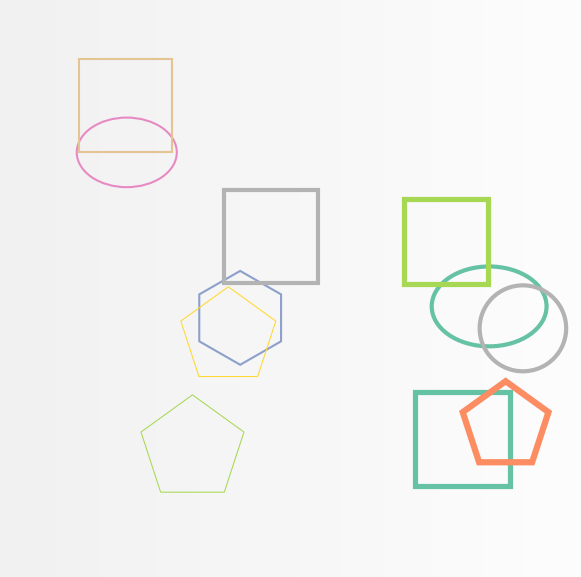[{"shape": "square", "thickness": 2.5, "radius": 0.41, "center": [0.795, 0.239]}, {"shape": "oval", "thickness": 2, "radius": 0.49, "center": [0.842, 0.469]}, {"shape": "pentagon", "thickness": 3, "radius": 0.39, "center": [0.87, 0.261]}, {"shape": "hexagon", "thickness": 1, "radius": 0.41, "center": [0.413, 0.449]}, {"shape": "oval", "thickness": 1, "radius": 0.43, "center": [0.218, 0.735]}, {"shape": "square", "thickness": 2.5, "radius": 0.37, "center": [0.767, 0.581]}, {"shape": "pentagon", "thickness": 0.5, "radius": 0.47, "center": [0.331, 0.222]}, {"shape": "pentagon", "thickness": 0.5, "radius": 0.43, "center": [0.393, 0.417]}, {"shape": "square", "thickness": 1, "radius": 0.4, "center": [0.216, 0.816]}, {"shape": "circle", "thickness": 2, "radius": 0.37, "center": [0.9, 0.431]}, {"shape": "square", "thickness": 2, "radius": 0.4, "center": [0.466, 0.59]}]